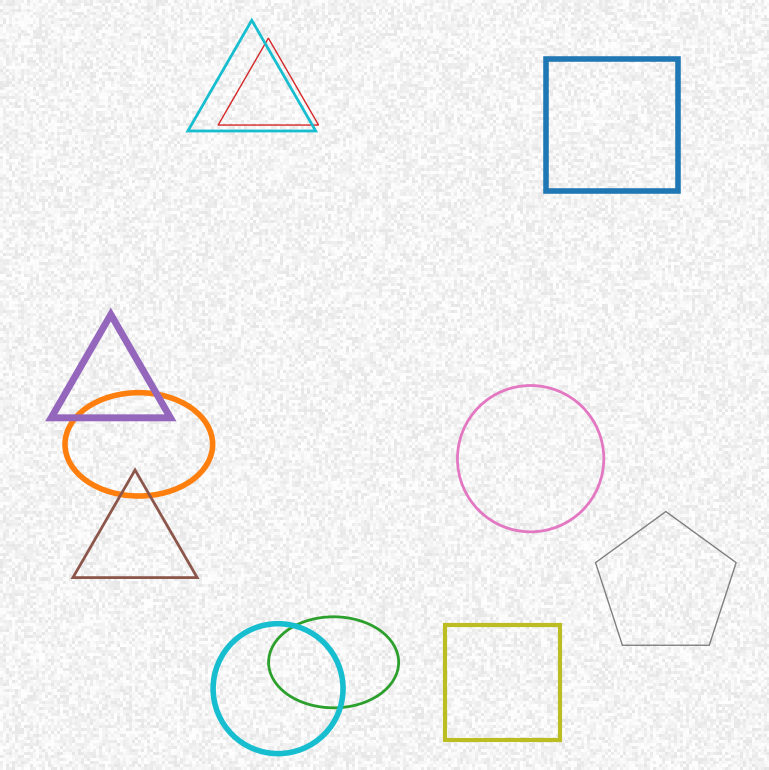[{"shape": "square", "thickness": 2, "radius": 0.43, "center": [0.795, 0.837]}, {"shape": "oval", "thickness": 2, "radius": 0.48, "center": [0.18, 0.423]}, {"shape": "oval", "thickness": 1, "radius": 0.42, "center": [0.433, 0.14]}, {"shape": "triangle", "thickness": 0.5, "radius": 0.38, "center": [0.349, 0.875]}, {"shape": "triangle", "thickness": 2.5, "radius": 0.45, "center": [0.144, 0.502]}, {"shape": "triangle", "thickness": 1, "radius": 0.47, "center": [0.175, 0.296]}, {"shape": "circle", "thickness": 1, "radius": 0.48, "center": [0.689, 0.404]}, {"shape": "pentagon", "thickness": 0.5, "radius": 0.48, "center": [0.865, 0.24]}, {"shape": "square", "thickness": 1.5, "radius": 0.38, "center": [0.653, 0.114]}, {"shape": "circle", "thickness": 2, "radius": 0.42, "center": [0.361, 0.106]}, {"shape": "triangle", "thickness": 1, "radius": 0.48, "center": [0.327, 0.878]}]